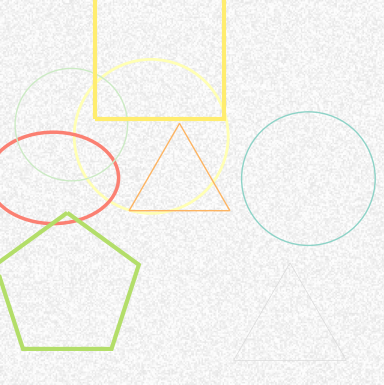[{"shape": "circle", "thickness": 1, "radius": 0.87, "center": [0.801, 0.536]}, {"shape": "circle", "thickness": 2, "radius": 1.0, "center": [0.393, 0.646]}, {"shape": "oval", "thickness": 2.5, "radius": 0.85, "center": [0.138, 0.538]}, {"shape": "triangle", "thickness": 1, "radius": 0.76, "center": [0.466, 0.528]}, {"shape": "pentagon", "thickness": 3, "radius": 0.98, "center": [0.175, 0.252]}, {"shape": "triangle", "thickness": 0.5, "radius": 0.84, "center": [0.753, 0.149]}, {"shape": "circle", "thickness": 1, "radius": 0.73, "center": [0.185, 0.676]}, {"shape": "square", "thickness": 3, "radius": 0.84, "center": [0.415, 0.858]}]